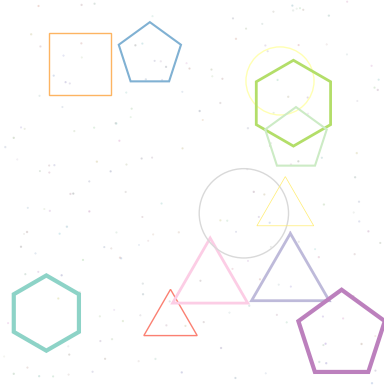[{"shape": "hexagon", "thickness": 3, "radius": 0.49, "center": [0.12, 0.187]}, {"shape": "circle", "thickness": 1, "radius": 0.44, "center": [0.727, 0.79]}, {"shape": "triangle", "thickness": 2, "radius": 0.58, "center": [0.754, 0.277]}, {"shape": "triangle", "thickness": 1, "radius": 0.4, "center": [0.443, 0.168]}, {"shape": "pentagon", "thickness": 1.5, "radius": 0.43, "center": [0.389, 0.857]}, {"shape": "square", "thickness": 1, "radius": 0.4, "center": [0.208, 0.833]}, {"shape": "hexagon", "thickness": 2, "radius": 0.56, "center": [0.762, 0.732]}, {"shape": "triangle", "thickness": 2, "radius": 0.56, "center": [0.546, 0.269]}, {"shape": "circle", "thickness": 1, "radius": 0.58, "center": [0.633, 0.446]}, {"shape": "pentagon", "thickness": 3, "radius": 0.59, "center": [0.887, 0.129]}, {"shape": "pentagon", "thickness": 1.5, "radius": 0.42, "center": [0.769, 0.638]}, {"shape": "triangle", "thickness": 0.5, "radius": 0.43, "center": [0.741, 0.456]}]